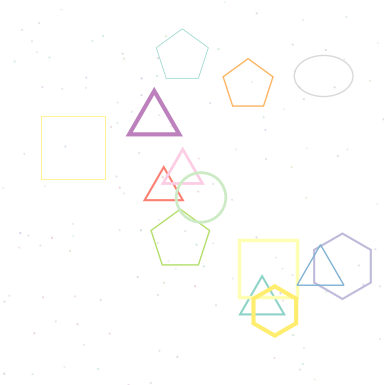[{"shape": "triangle", "thickness": 1.5, "radius": 0.33, "center": [0.681, 0.216]}, {"shape": "pentagon", "thickness": 0.5, "radius": 0.36, "center": [0.474, 0.854]}, {"shape": "square", "thickness": 2.5, "radius": 0.37, "center": [0.696, 0.302]}, {"shape": "hexagon", "thickness": 1.5, "radius": 0.42, "center": [0.89, 0.308]}, {"shape": "triangle", "thickness": 1.5, "radius": 0.29, "center": [0.425, 0.509]}, {"shape": "triangle", "thickness": 1, "radius": 0.35, "center": [0.832, 0.294]}, {"shape": "pentagon", "thickness": 1, "radius": 0.34, "center": [0.644, 0.78]}, {"shape": "pentagon", "thickness": 1, "radius": 0.4, "center": [0.468, 0.377]}, {"shape": "triangle", "thickness": 2, "radius": 0.3, "center": [0.475, 0.553]}, {"shape": "oval", "thickness": 1, "radius": 0.38, "center": [0.841, 0.803]}, {"shape": "triangle", "thickness": 3, "radius": 0.38, "center": [0.401, 0.689]}, {"shape": "circle", "thickness": 2, "radius": 0.32, "center": [0.522, 0.487]}, {"shape": "square", "thickness": 0.5, "radius": 0.41, "center": [0.19, 0.617]}, {"shape": "hexagon", "thickness": 3, "radius": 0.32, "center": [0.714, 0.192]}]